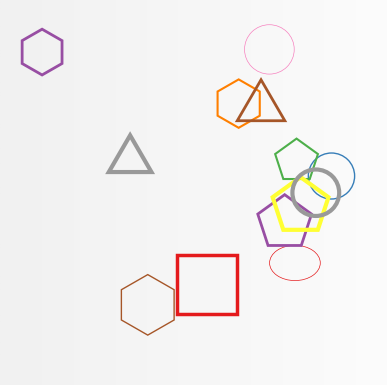[{"shape": "square", "thickness": 2.5, "radius": 0.39, "center": [0.535, 0.261]}, {"shape": "oval", "thickness": 0.5, "radius": 0.33, "center": [0.761, 0.317]}, {"shape": "circle", "thickness": 1, "radius": 0.3, "center": [0.855, 0.543]}, {"shape": "pentagon", "thickness": 1.5, "radius": 0.29, "center": [0.765, 0.582]}, {"shape": "hexagon", "thickness": 2, "radius": 0.3, "center": [0.109, 0.865]}, {"shape": "pentagon", "thickness": 2, "radius": 0.36, "center": [0.735, 0.421]}, {"shape": "hexagon", "thickness": 1.5, "radius": 0.31, "center": [0.616, 0.731]}, {"shape": "pentagon", "thickness": 3, "radius": 0.38, "center": [0.776, 0.464]}, {"shape": "triangle", "thickness": 2, "radius": 0.35, "center": [0.674, 0.722]}, {"shape": "hexagon", "thickness": 1, "radius": 0.39, "center": [0.381, 0.208]}, {"shape": "circle", "thickness": 0.5, "radius": 0.32, "center": [0.695, 0.872]}, {"shape": "triangle", "thickness": 3, "radius": 0.32, "center": [0.336, 0.585]}, {"shape": "circle", "thickness": 3, "radius": 0.3, "center": [0.815, 0.499]}]